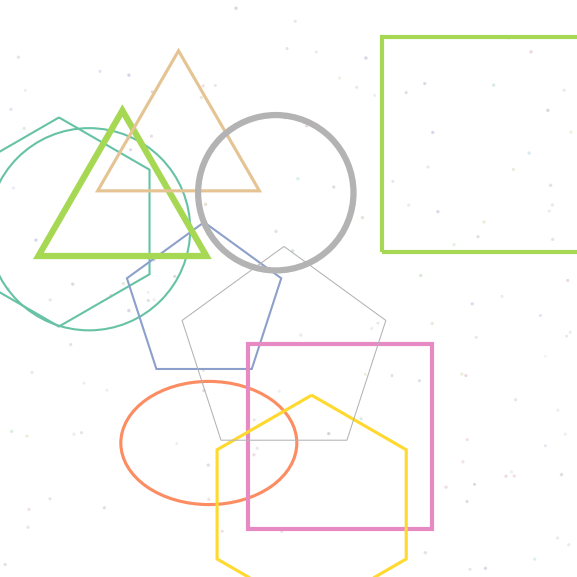[{"shape": "hexagon", "thickness": 1, "radius": 0.91, "center": [0.102, 0.615]}, {"shape": "circle", "thickness": 1, "radius": 0.88, "center": [0.154, 0.602]}, {"shape": "oval", "thickness": 1.5, "radius": 0.76, "center": [0.362, 0.232]}, {"shape": "pentagon", "thickness": 1, "radius": 0.7, "center": [0.353, 0.474]}, {"shape": "square", "thickness": 2, "radius": 0.8, "center": [0.589, 0.244]}, {"shape": "triangle", "thickness": 3, "radius": 0.84, "center": [0.212, 0.64]}, {"shape": "square", "thickness": 2, "radius": 0.93, "center": [0.848, 0.749]}, {"shape": "hexagon", "thickness": 1.5, "radius": 0.95, "center": [0.54, 0.126]}, {"shape": "triangle", "thickness": 1.5, "radius": 0.81, "center": [0.309, 0.75]}, {"shape": "circle", "thickness": 3, "radius": 0.67, "center": [0.478, 0.665]}, {"shape": "pentagon", "thickness": 0.5, "radius": 0.93, "center": [0.492, 0.387]}]